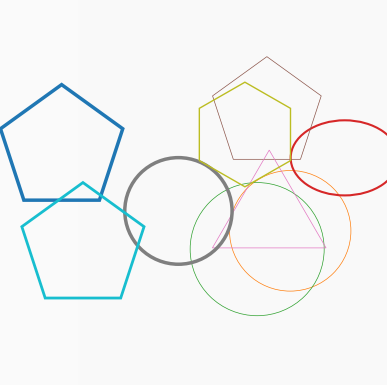[{"shape": "pentagon", "thickness": 2.5, "radius": 0.83, "center": [0.159, 0.614]}, {"shape": "circle", "thickness": 0.5, "radius": 0.78, "center": [0.749, 0.4]}, {"shape": "circle", "thickness": 0.5, "radius": 0.86, "center": [0.664, 0.353]}, {"shape": "oval", "thickness": 1.5, "radius": 0.7, "center": [0.89, 0.59]}, {"shape": "pentagon", "thickness": 0.5, "radius": 0.74, "center": [0.689, 0.705]}, {"shape": "triangle", "thickness": 0.5, "radius": 0.85, "center": [0.695, 0.441]}, {"shape": "circle", "thickness": 2.5, "radius": 0.69, "center": [0.46, 0.452]}, {"shape": "hexagon", "thickness": 1, "radius": 0.68, "center": [0.632, 0.651]}, {"shape": "pentagon", "thickness": 2, "radius": 0.83, "center": [0.214, 0.36]}]